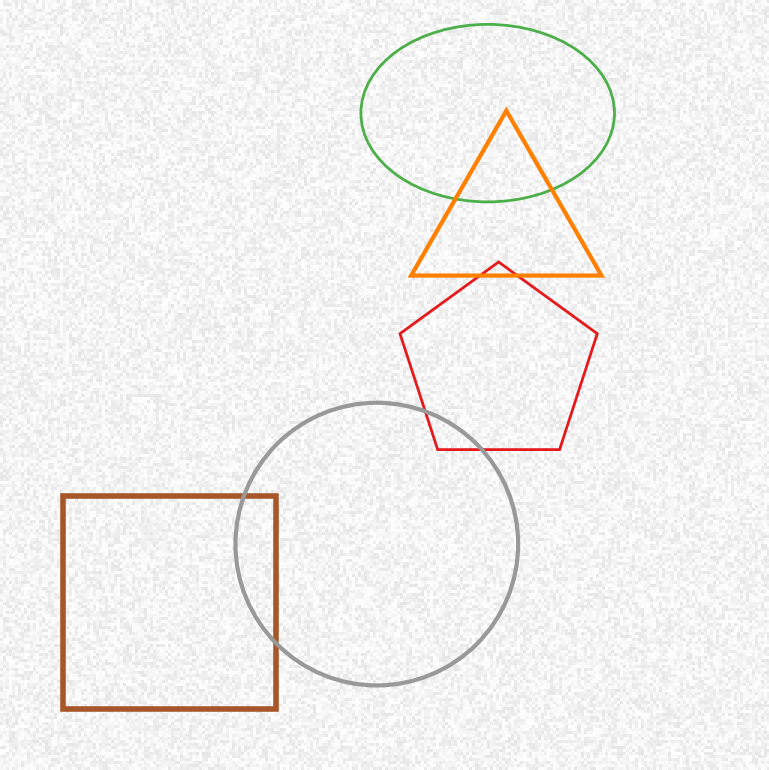[{"shape": "pentagon", "thickness": 1, "radius": 0.67, "center": [0.648, 0.525]}, {"shape": "oval", "thickness": 1, "radius": 0.82, "center": [0.633, 0.853]}, {"shape": "triangle", "thickness": 1.5, "radius": 0.71, "center": [0.658, 0.713]}, {"shape": "square", "thickness": 2, "radius": 0.69, "center": [0.221, 0.218]}, {"shape": "circle", "thickness": 1.5, "radius": 0.92, "center": [0.489, 0.293]}]